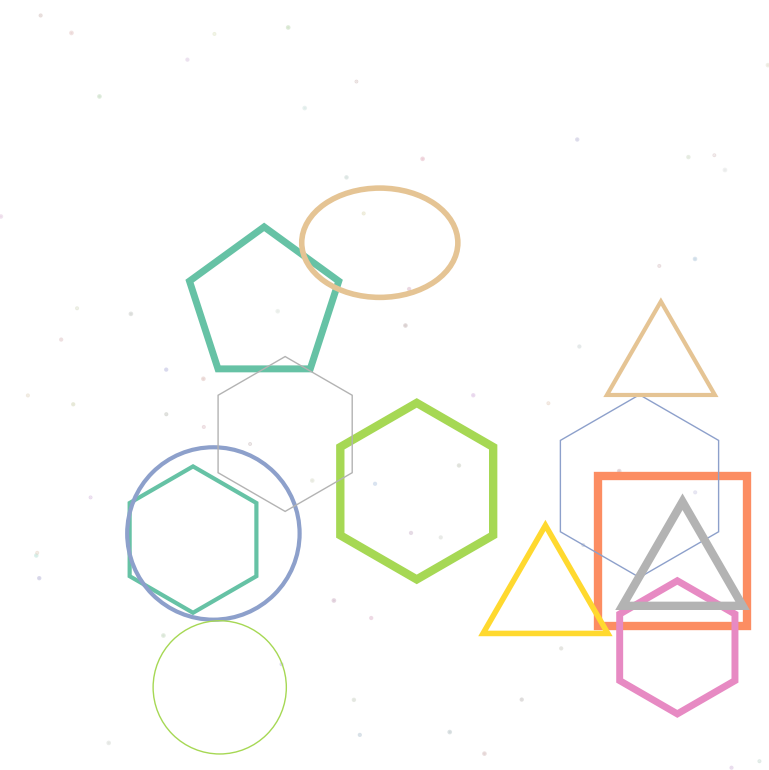[{"shape": "hexagon", "thickness": 1.5, "radius": 0.48, "center": [0.251, 0.299]}, {"shape": "pentagon", "thickness": 2.5, "radius": 0.51, "center": [0.343, 0.603]}, {"shape": "square", "thickness": 3, "radius": 0.49, "center": [0.873, 0.284]}, {"shape": "circle", "thickness": 1.5, "radius": 0.56, "center": [0.277, 0.307]}, {"shape": "hexagon", "thickness": 0.5, "radius": 0.59, "center": [0.831, 0.369]}, {"shape": "hexagon", "thickness": 2.5, "radius": 0.43, "center": [0.88, 0.159]}, {"shape": "circle", "thickness": 0.5, "radius": 0.43, "center": [0.285, 0.107]}, {"shape": "hexagon", "thickness": 3, "radius": 0.57, "center": [0.541, 0.362]}, {"shape": "triangle", "thickness": 2, "radius": 0.47, "center": [0.708, 0.224]}, {"shape": "triangle", "thickness": 1.5, "radius": 0.4, "center": [0.858, 0.528]}, {"shape": "oval", "thickness": 2, "radius": 0.51, "center": [0.493, 0.685]}, {"shape": "hexagon", "thickness": 0.5, "radius": 0.5, "center": [0.37, 0.436]}, {"shape": "triangle", "thickness": 3, "radius": 0.45, "center": [0.886, 0.258]}]